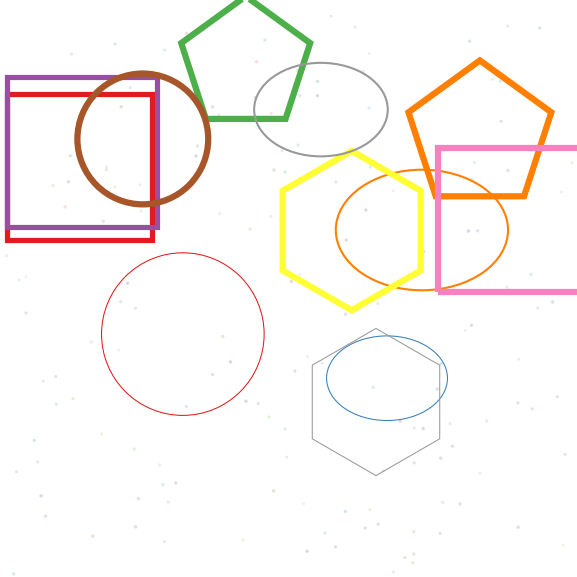[{"shape": "square", "thickness": 2.5, "radius": 0.63, "center": [0.138, 0.71]}, {"shape": "circle", "thickness": 0.5, "radius": 0.7, "center": [0.317, 0.421]}, {"shape": "oval", "thickness": 0.5, "radius": 0.52, "center": [0.67, 0.344]}, {"shape": "pentagon", "thickness": 3, "radius": 0.59, "center": [0.425, 0.888]}, {"shape": "square", "thickness": 2.5, "radius": 0.65, "center": [0.142, 0.737]}, {"shape": "pentagon", "thickness": 3, "radius": 0.65, "center": [0.831, 0.764]}, {"shape": "oval", "thickness": 1, "radius": 0.75, "center": [0.731, 0.601]}, {"shape": "hexagon", "thickness": 3, "radius": 0.69, "center": [0.609, 0.6]}, {"shape": "circle", "thickness": 3, "radius": 0.57, "center": [0.247, 0.759]}, {"shape": "square", "thickness": 3, "radius": 0.63, "center": [0.884, 0.618]}, {"shape": "oval", "thickness": 1, "radius": 0.58, "center": [0.556, 0.809]}, {"shape": "hexagon", "thickness": 0.5, "radius": 0.64, "center": [0.651, 0.303]}]